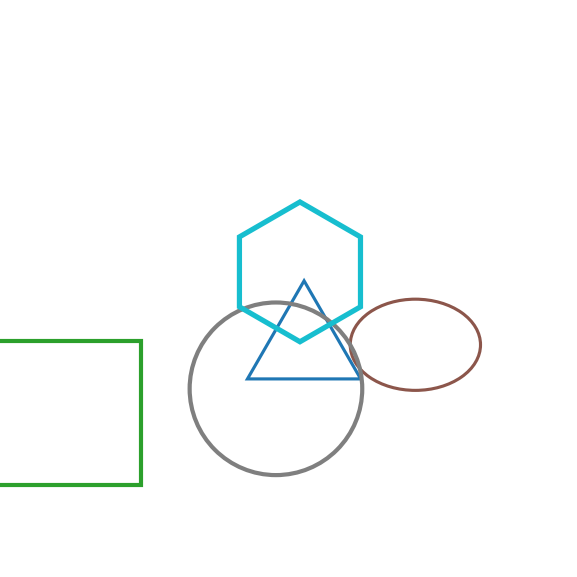[{"shape": "triangle", "thickness": 1.5, "radius": 0.57, "center": [0.527, 0.4]}, {"shape": "square", "thickness": 2, "radius": 0.63, "center": [0.119, 0.284]}, {"shape": "oval", "thickness": 1.5, "radius": 0.56, "center": [0.719, 0.402]}, {"shape": "circle", "thickness": 2, "radius": 0.75, "center": [0.478, 0.326]}, {"shape": "hexagon", "thickness": 2.5, "radius": 0.61, "center": [0.519, 0.528]}]